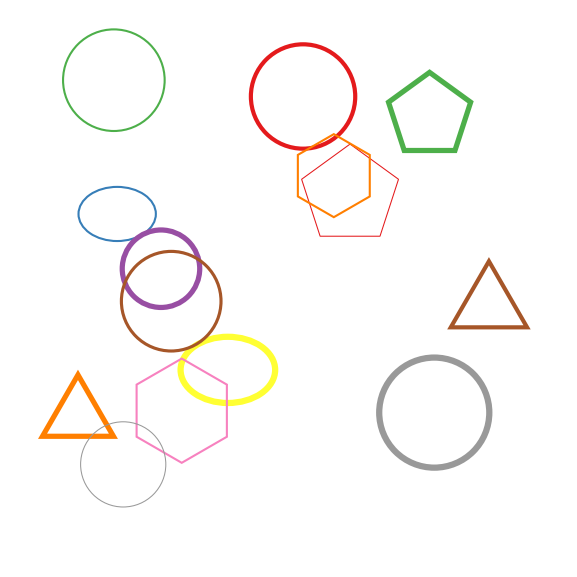[{"shape": "pentagon", "thickness": 0.5, "radius": 0.44, "center": [0.606, 0.661]}, {"shape": "circle", "thickness": 2, "radius": 0.45, "center": [0.525, 0.832]}, {"shape": "oval", "thickness": 1, "radius": 0.33, "center": [0.203, 0.629]}, {"shape": "pentagon", "thickness": 2.5, "radius": 0.37, "center": [0.744, 0.799]}, {"shape": "circle", "thickness": 1, "radius": 0.44, "center": [0.197, 0.86]}, {"shape": "circle", "thickness": 2.5, "radius": 0.34, "center": [0.279, 0.534]}, {"shape": "hexagon", "thickness": 1, "radius": 0.36, "center": [0.578, 0.695]}, {"shape": "triangle", "thickness": 2.5, "radius": 0.35, "center": [0.135, 0.279]}, {"shape": "oval", "thickness": 3, "radius": 0.41, "center": [0.395, 0.359]}, {"shape": "triangle", "thickness": 2, "radius": 0.38, "center": [0.847, 0.47]}, {"shape": "circle", "thickness": 1.5, "radius": 0.43, "center": [0.296, 0.478]}, {"shape": "hexagon", "thickness": 1, "radius": 0.45, "center": [0.315, 0.288]}, {"shape": "circle", "thickness": 0.5, "radius": 0.37, "center": [0.213, 0.195]}, {"shape": "circle", "thickness": 3, "radius": 0.48, "center": [0.752, 0.285]}]